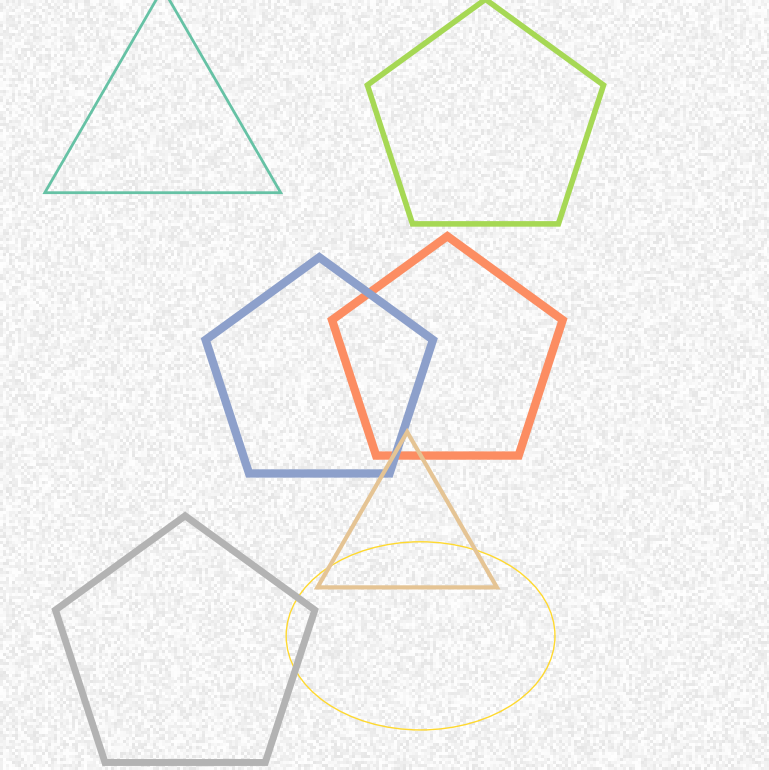[{"shape": "triangle", "thickness": 1, "radius": 0.88, "center": [0.211, 0.838]}, {"shape": "pentagon", "thickness": 3, "radius": 0.79, "center": [0.581, 0.536]}, {"shape": "pentagon", "thickness": 3, "radius": 0.78, "center": [0.415, 0.511]}, {"shape": "pentagon", "thickness": 2, "radius": 0.81, "center": [0.63, 0.84]}, {"shape": "oval", "thickness": 0.5, "radius": 0.87, "center": [0.546, 0.174]}, {"shape": "triangle", "thickness": 1.5, "radius": 0.67, "center": [0.529, 0.304]}, {"shape": "pentagon", "thickness": 2.5, "radius": 0.89, "center": [0.24, 0.153]}]